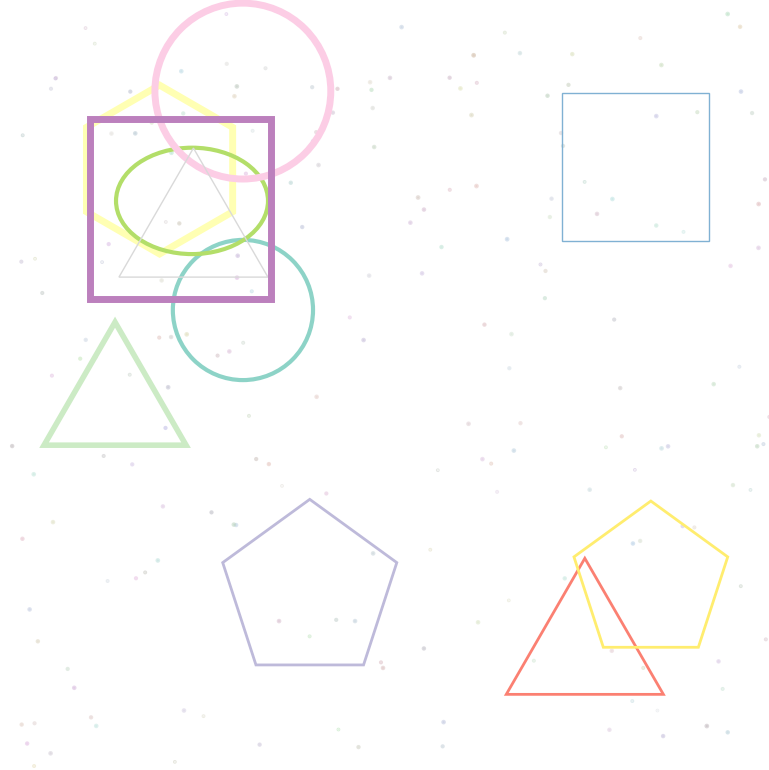[{"shape": "circle", "thickness": 1.5, "radius": 0.46, "center": [0.315, 0.597]}, {"shape": "hexagon", "thickness": 2.5, "radius": 0.55, "center": [0.207, 0.78]}, {"shape": "pentagon", "thickness": 1, "radius": 0.59, "center": [0.402, 0.233]}, {"shape": "triangle", "thickness": 1, "radius": 0.59, "center": [0.76, 0.157]}, {"shape": "square", "thickness": 0.5, "radius": 0.48, "center": [0.825, 0.783]}, {"shape": "oval", "thickness": 1.5, "radius": 0.49, "center": [0.249, 0.739]}, {"shape": "circle", "thickness": 2.5, "radius": 0.57, "center": [0.315, 0.882]}, {"shape": "triangle", "thickness": 0.5, "radius": 0.56, "center": [0.251, 0.696]}, {"shape": "square", "thickness": 2.5, "radius": 0.59, "center": [0.235, 0.728]}, {"shape": "triangle", "thickness": 2, "radius": 0.53, "center": [0.149, 0.475]}, {"shape": "pentagon", "thickness": 1, "radius": 0.52, "center": [0.845, 0.244]}]